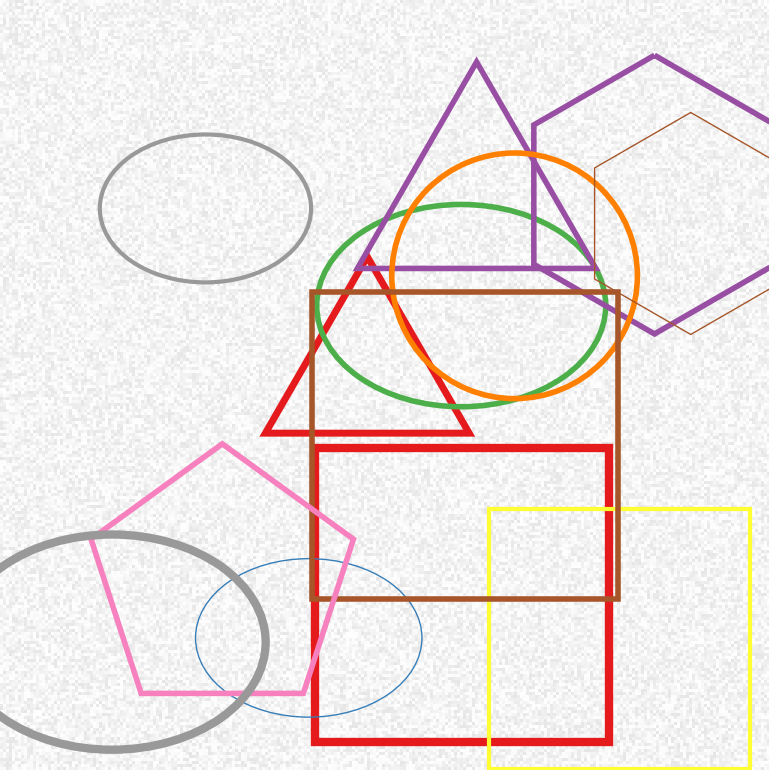[{"shape": "square", "thickness": 3, "radius": 0.95, "center": [0.6, 0.228]}, {"shape": "triangle", "thickness": 2.5, "radius": 0.76, "center": [0.477, 0.514]}, {"shape": "oval", "thickness": 0.5, "radius": 0.74, "center": [0.401, 0.172]}, {"shape": "oval", "thickness": 2, "radius": 0.94, "center": [0.599, 0.603]}, {"shape": "triangle", "thickness": 2, "radius": 0.89, "center": [0.619, 0.741]}, {"shape": "hexagon", "thickness": 2, "radius": 0.9, "center": [0.85, 0.747]}, {"shape": "circle", "thickness": 2, "radius": 0.8, "center": [0.668, 0.642]}, {"shape": "square", "thickness": 1.5, "radius": 0.85, "center": [0.804, 0.17]}, {"shape": "hexagon", "thickness": 0.5, "radius": 0.72, "center": [0.897, 0.71]}, {"shape": "square", "thickness": 2, "radius": 1.0, "center": [0.604, 0.422]}, {"shape": "pentagon", "thickness": 2, "radius": 0.9, "center": [0.289, 0.244]}, {"shape": "oval", "thickness": 3, "radius": 1.0, "center": [0.145, 0.166]}, {"shape": "oval", "thickness": 1.5, "radius": 0.69, "center": [0.267, 0.729]}]